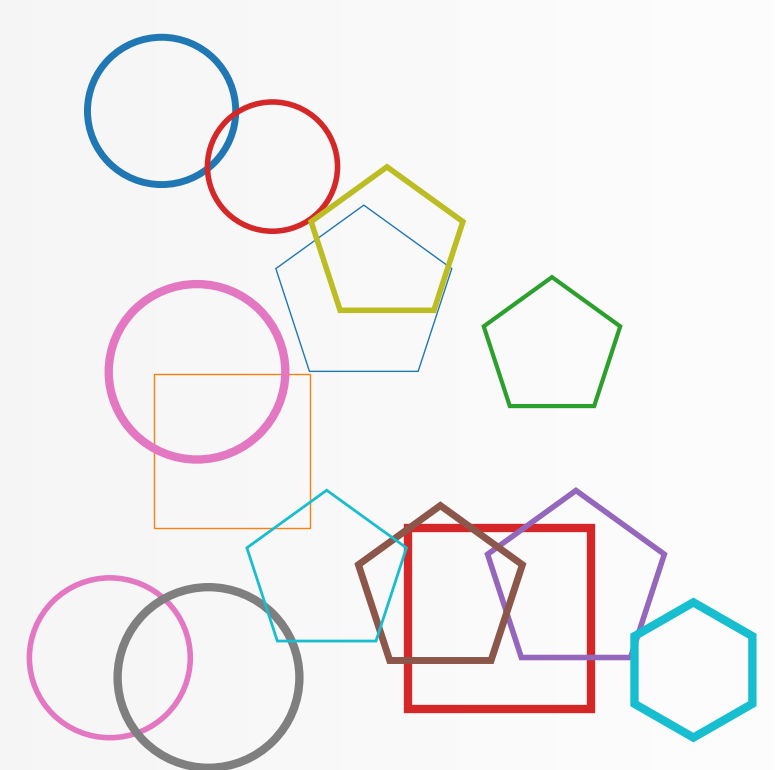[{"shape": "circle", "thickness": 2.5, "radius": 0.48, "center": [0.209, 0.856]}, {"shape": "pentagon", "thickness": 0.5, "radius": 0.6, "center": [0.469, 0.614]}, {"shape": "square", "thickness": 0.5, "radius": 0.5, "center": [0.3, 0.414]}, {"shape": "pentagon", "thickness": 1.5, "radius": 0.46, "center": [0.712, 0.548]}, {"shape": "circle", "thickness": 2, "radius": 0.42, "center": [0.352, 0.784]}, {"shape": "square", "thickness": 3, "radius": 0.59, "center": [0.645, 0.197]}, {"shape": "pentagon", "thickness": 2, "radius": 0.6, "center": [0.743, 0.243]}, {"shape": "pentagon", "thickness": 2.5, "radius": 0.56, "center": [0.568, 0.232]}, {"shape": "circle", "thickness": 2, "radius": 0.52, "center": [0.142, 0.146]}, {"shape": "circle", "thickness": 3, "radius": 0.57, "center": [0.254, 0.517]}, {"shape": "circle", "thickness": 3, "radius": 0.59, "center": [0.269, 0.12]}, {"shape": "pentagon", "thickness": 2, "radius": 0.51, "center": [0.499, 0.68]}, {"shape": "pentagon", "thickness": 1, "radius": 0.54, "center": [0.421, 0.255]}, {"shape": "hexagon", "thickness": 3, "radius": 0.44, "center": [0.895, 0.13]}]